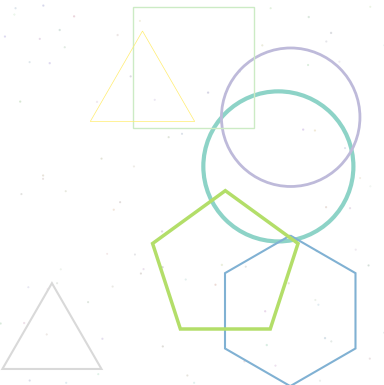[{"shape": "circle", "thickness": 3, "radius": 0.97, "center": [0.723, 0.568]}, {"shape": "circle", "thickness": 2, "radius": 0.9, "center": [0.755, 0.696]}, {"shape": "hexagon", "thickness": 1.5, "radius": 0.98, "center": [0.754, 0.193]}, {"shape": "pentagon", "thickness": 2.5, "radius": 0.99, "center": [0.585, 0.306]}, {"shape": "triangle", "thickness": 1.5, "radius": 0.74, "center": [0.135, 0.116]}, {"shape": "square", "thickness": 1, "radius": 0.79, "center": [0.503, 0.824]}, {"shape": "triangle", "thickness": 0.5, "radius": 0.78, "center": [0.37, 0.763]}]